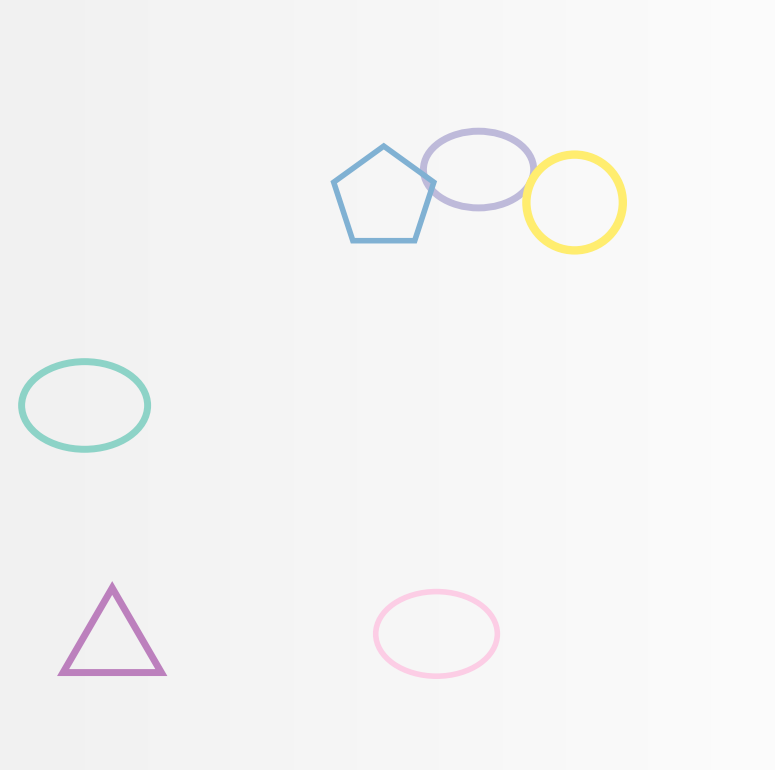[{"shape": "oval", "thickness": 2.5, "radius": 0.41, "center": [0.109, 0.473]}, {"shape": "oval", "thickness": 2.5, "radius": 0.36, "center": [0.617, 0.78]}, {"shape": "pentagon", "thickness": 2, "radius": 0.34, "center": [0.495, 0.742]}, {"shape": "oval", "thickness": 2, "radius": 0.39, "center": [0.563, 0.177]}, {"shape": "triangle", "thickness": 2.5, "radius": 0.37, "center": [0.145, 0.163]}, {"shape": "circle", "thickness": 3, "radius": 0.31, "center": [0.741, 0.737]}]